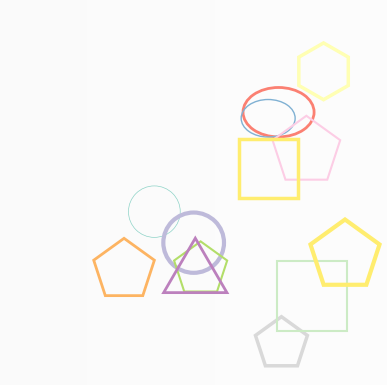[{"shape": "circle", "thickness": 0.5, "radius": 0.33, "center": [0.398, 0.45]}, {"shape": "hexagon", "thickness": 2.5, "radius": 0.37, "center": [0.835, 0.815]}, {"shape": "circle", "thickness": 3, "radius": 0.39, "center": [0.5, 0.37]}, {"shape": "oval", "thickness": 2, "radius": 0.46, "center": [0.719, 0.709]}, {"shape": "oval", "thickness": 1, "radius": 0.35, "center": [0.692, 0.693]}, {"shape": "pentagon", "thickness": 2, "radius": 0.41, "center": [0.32, 0.299]}, {"shape": "pentagon", "thickness": 1.5, "radius": 0.36, "center": [0.518, 0.301]}, {"shape": "pentagon", "thickness": 1.5, "radius": 0.46, "center": [0.791, 0.608]}, {"shape": "pentagon", "thickness": 2.5, "radius": 0.35, "center": [0.726, 0.107]}, {"shape": "triangle", "thickness": 2, "radius": 0.47, "center": [0.504, 0.287]}, {"shape": "square", "thickness": 1.5, "radius": 0.46, "center": [0.805, 0.23]}, {"shape": "pentagon", "thickness": 3, "radius": 0.47, "center": [0.89, 0.336]}, {"shape": "square", "thickness": 2.5, "radius": 0.38, "center": [0.693, 0.562]}]